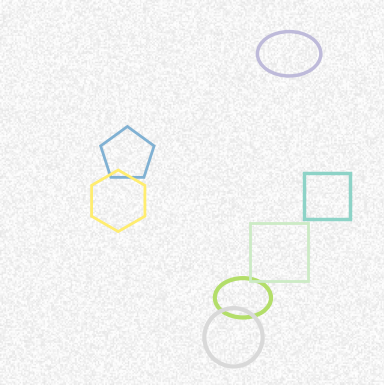[{"shape": "square", "thickness": 2.5, "radius": 0.3, "center": [0.849, 0.492]}, {"shape": "oval", "thickness": 2.5, "radius": 0.41, "center": [0.751, 0.86]}, {"shape": "pentagon", "thickness": 2, "radius": 0.37, "center": [0.331, 0.598]}, {"shape": "oval", "thickness": 3, "radius": 0.37, "center": [0.631, 0.226]}, {"shape": "circle", "thickness": 3, "radius": 0.38, "center": [0.607, 0.124]}, {"shape": "square", "thickness": 2, "radius": 0.37, "center": [0.725, 0.346]}, {"shape": "hexagon", "thickness": 2, "radius": 0.4, "center": [0.307, 0.478]}]